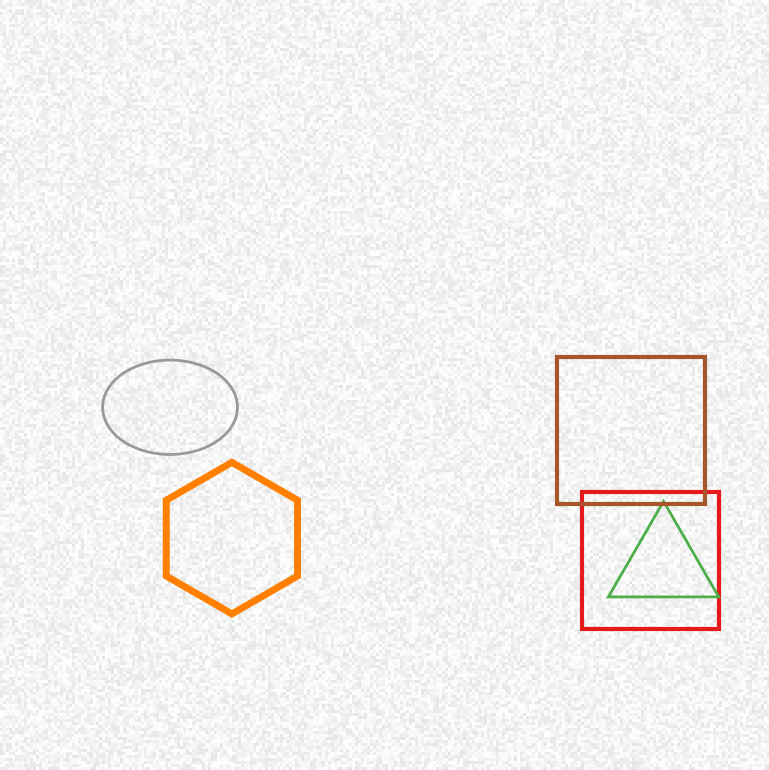[{"shape": "square", "thickness": 1.5, "radius": 0.45, "center": [0.845, 0.272]}, {"shape": "triangle", "thickness": 1, "radius": 0.41, "center": [0.862, 0.266]}, {"shape": "hexagon", "thickness": 2.5, "radius": 0.49, "center": [0.301, 0.301]}, {"shape": "square", "thickness": 1.5, "radius": 0.48, "center": [0.82, 0.441]}, {"shape": "oval", "thickness": 1, "radius": 0.44, "center": [0.221, 0.471]}]